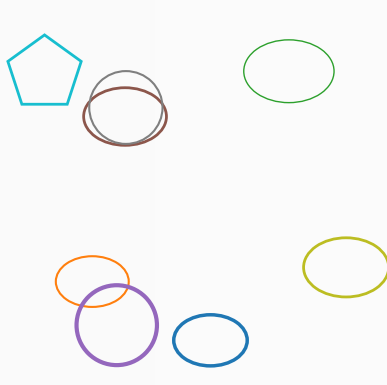[{"shape": "oval", "thickness": 2.5, "radius": 0.47, "center": [0.543, 0.116]}, {"shape": "oval", "thickness": 1.5, "radius": 0.47, "center": [0.238, 0.269]}, {"shape": "oval", "thickness": 1, "radius": 0.58, "center": [0.746, 0.815]}, {"shape": "circle", "thickness": 3, "radius": 0.52, "center": [0.301, 0.155]}, {"shape": "oval", "thickness": 2, "radius": 0.53, "center": [0.323, 0.697]}, {"shape": "circle", "thickness": 1.5, "radius": 0.47, "center": [0.325, 0.721]}, {"shape": "oval", "thickness": 2, "radius": 0.55, "center": [0.893, 0.306]}, {"shape": "pentagon", "thickness": 2, "radius": 0.5, "center": [0.115, 0.81]}]